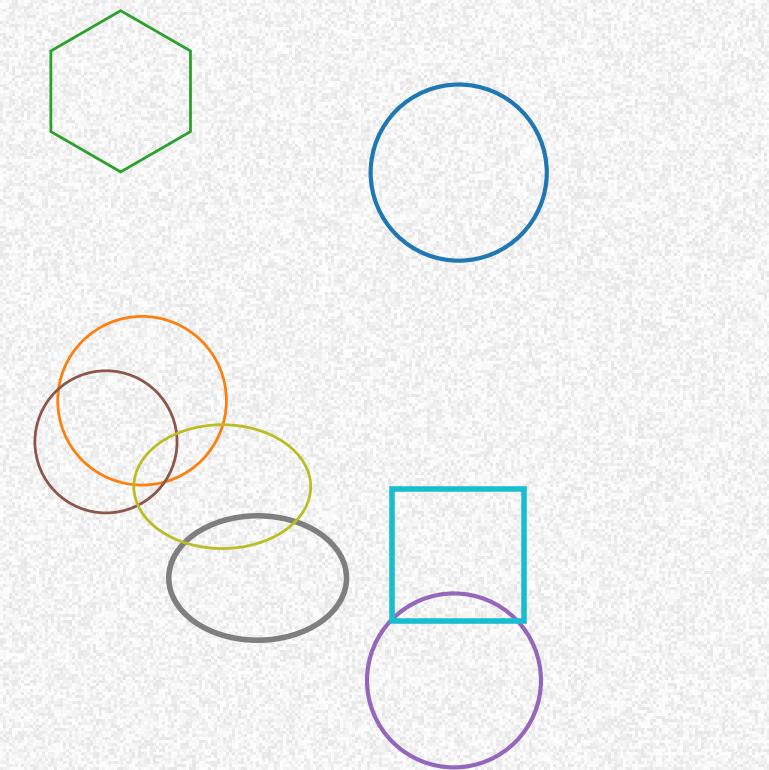[{"shape": "circle", "thickness": 1.5, "radius": 0.57, "center": [0.596, 0.776]}, {"shape": "circle", "thickness": 1, "radius": 0.55, "center": [0.185, 0.48]}, {"shape": "hexagon", "thickness": 1, "radius": 0.52, "center": [0.157, 0.881]}, {"shape": "circle", "thickness": 1.5, "radius": 0.56, "center": [0.59, 0.116]}, {"shape": "circle", "thickness": 1, "radius": 0.46, "center": [0.138, 0.426]}, {"shape": "oval", "thickness": 2, "radius": 0.58, "center": [0.335, 0.249]}, {"shape": "oval", "thickness": 1, "radius": 0.57, "center": [0.289, 0.368]}, {"shape": "square", "thickness": 2, "radius": 0.43, "center": [0.595, 0.28]}]